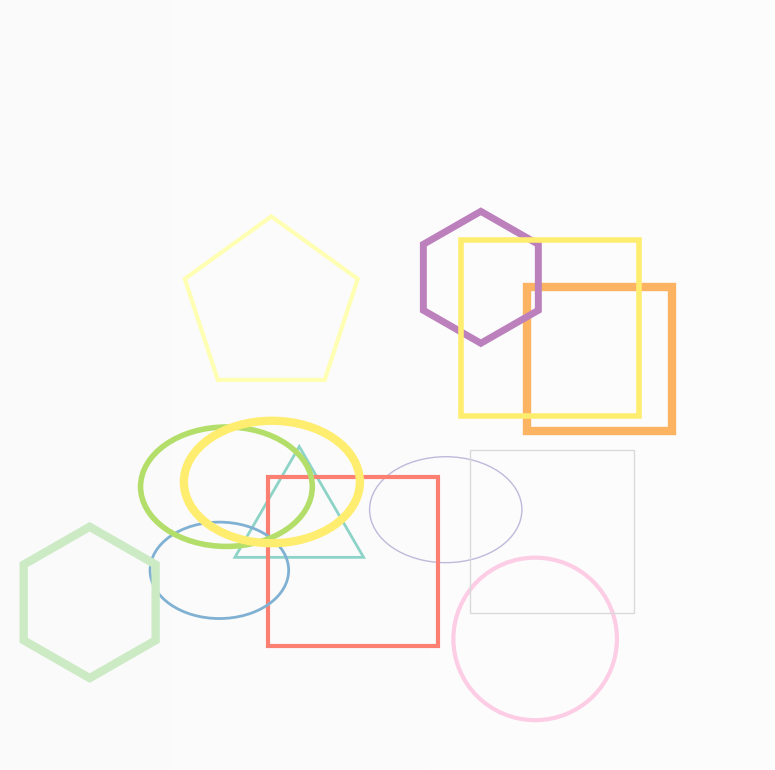[{"shape": "triangle", "thickness": 1, "radius": 0.48, "center": [0.386, 0.324]}, {"shape": "pentagon", "thickness": 1.5, "radius": 0.59, "center": [0.35, 0.602]}, {"shape": "oval", "thickness": 0.5, "radius": 0.49, "center": [0.575, 0.338]}, {"shape": "square", "thickness": 1.5, "radius": 0.55, "center": [0.456, 0.271]}, {"shape": "oval", "thickness": 1, "radius": 0.45, "center": [0.283, 0.259]}, {"shape": "square", "thickness": 3, "radius": 0.47, "center": [0.774, 0.533]}, {"shape": "oval", "thickness": 2, "radius": 0.55, "center": [0.292, 0.368]}, {"shape": "circle", "thickness": 1.5, "radius": 0.53, "center": [0.691, 0.17]}, {"shape": "square", "thickness": 0.5, "radius": 0.53, "center": [0.712, 0.31]}, {"shape": "hexagon", "thickness": 2.5, "radius": 0.43, "center": [0.62, 0.64]}, {"shape": "hexagon", "thickness": 3, "radius": 0.49, "center": [0.116, 0.218]}, {"shape": "oval", "thickness": 3, "radius": 0.57, "center": [0.351, 0.374]}, {"shape": "square", "thickness": 2, "radius": 0.57, "center": [0.71, 0.574]}]